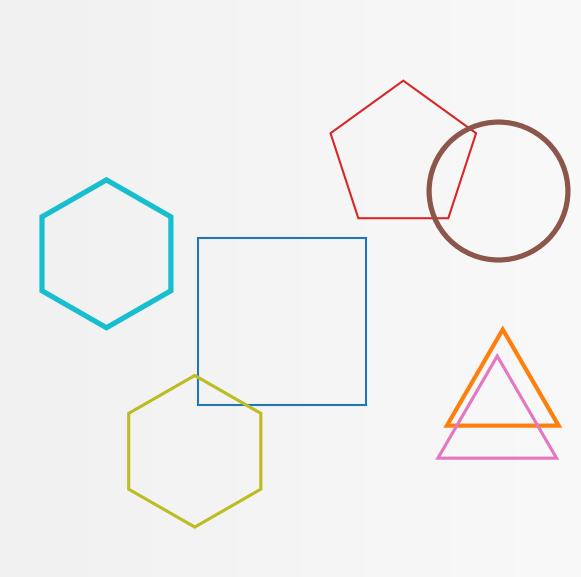[{"shape": "square", "thickness": 1, "radius": 0.72, "center": [0.485, 0.442]}, {"shape": "triangle", "thickness": 2, "radius": 0.55, "center": [0.865, 0.318]}, {"shape": "pentagon", "thickness": 1, "radius": 0.66, "center": [0.694, 0.728]}, {"shape": "circle", "thickness": 2.5, "radius": 0.6, "center": [0.858, 0.668]}, {"shape": "triangle", "thickness": 1.5, "radius": 0.59, "center": [0.855, 0.265]}, {"shape": "hexagon", "thickness": 1.5, "radius": 0.66, "center": [0.335, 0.218]}, {"shape": "hexagon", "thickness": 2.5, "radius": 0.64, "center": [0.183, 0.56]}]